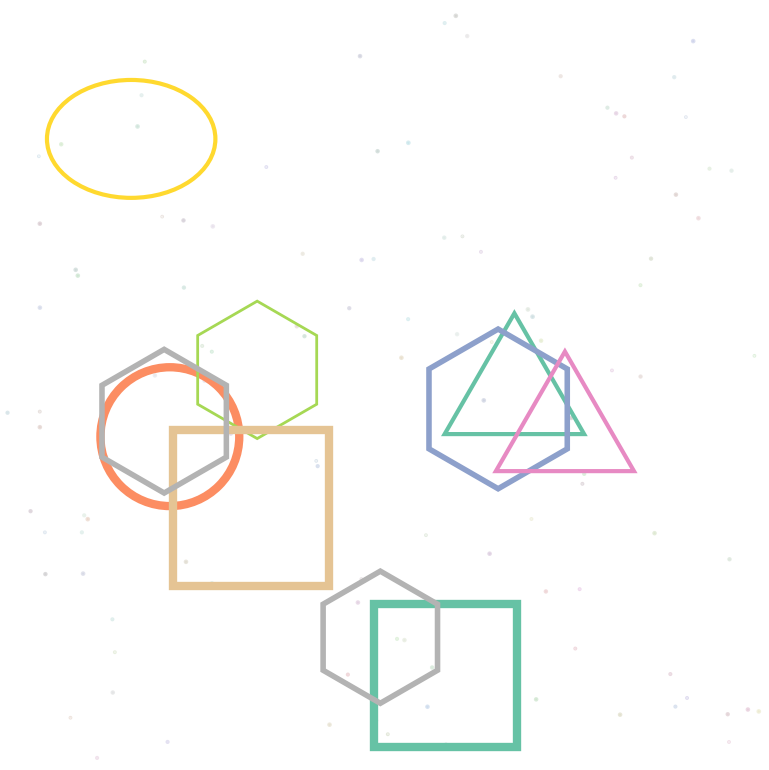[{"shape": "triangle", "thickness": 1.5, "radius": 0.52, "center": [0.668, 0.489]}, {"shape": "square", "thickness": 3, "radius": 0.46, "center": [0.578, 0.123]}, {"shape": "circle", "thickness": 3, "radius": 0.45, "center": [0.221, 0.433]}, {"shape": "hexagon", "thickness": 2, "radius": 0.52, "center": [0.647, 0.469]}, {"shape": "triangle", "thickness": 1.5, "radius": 0.52, "center": [0.734, 0.44]}, {"shape": "hexagon", "thickness": 1, "radius": 0.45, "center": [0.334, 0.52]}, {"shape": "oval", "thickness": 1.5, "radius": 0.55, "center": [0.17, 0.82]}, {"shape": "square", "thickness": 3, "radius": 0.51, "center": [0.326, 0.34]}, {"shape": "hexagon", "thickness": 2, "radius": 0.43, "center": [0.494, 0.172]}, {"shape": "hexagon", "thickness": 2, "radius": 0.47, "center": [0.213, 0.453]}]